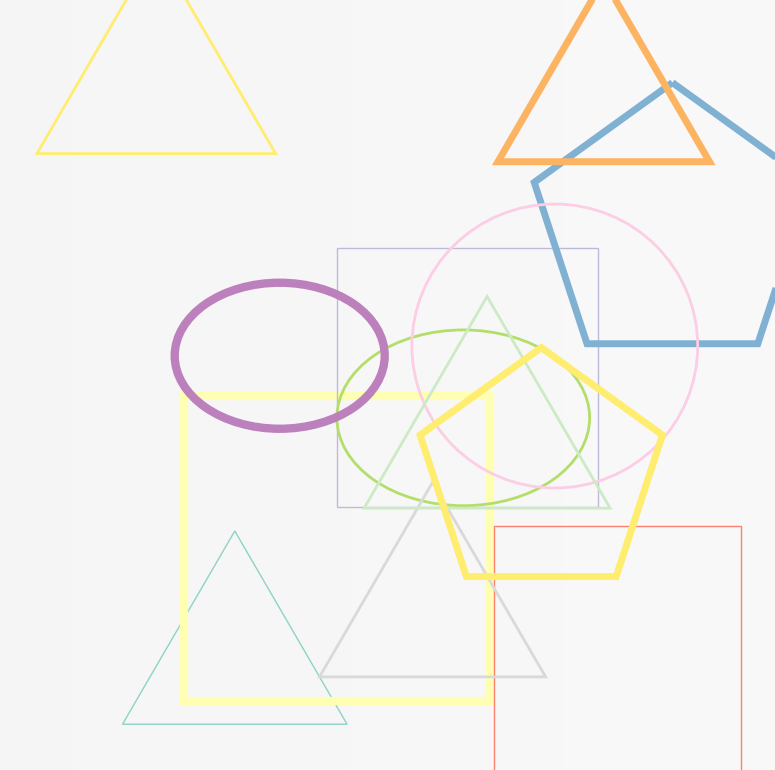[{"shape": "triangle", "thickness": 0.5, "radius": 0.84, "center": [0.303, 0.143]}, {"shape": "square", "thickness": 3, "radius": 0.99, "center": [0.435, 0.288]}, {"shape": "square", "thickness": 0.5, "radius": 0.84, "center": [0.603, 0.51]}, {"shape": "square", "thickness": 0.5, "radius": 0.8, "center": [0.797, 0.158]}, {"shape": "pentagon", "thickness": 2.5, "radius": 0.94, "center": [0.868, 0.705]}, {"shape": "triangle", "thickness": 2.5, "radius": 0.79, "center": [0.779, 0.869]}, {"shape": "oval", "thickness": 1, "radius": 0.82, "center": [0.598, 0.457]}, {"shape": "circle", "thickness": 1, "radius": 0.92, "center": [0.716, 0.551]}, {"shape": "triangle", "thickness": 1, "radius": 0.84, "center": [0.558, 0.205]}, {"shape": "oval", "thickness": 3, "radius": 0.68, "center": [0.361, 0.538]}, {"shape": "triangle", "thickness": 1, "radius": 0.92, "center": [0.629, 0.432]}, {"shape": "pentagon", "thickness": 2.5, "radius": 0.82, "center": [0.698, 0.384]}, {"shape": "triangle", "thickness": 1, "radius": 0.89, "center": [0.202, 0.889]}]